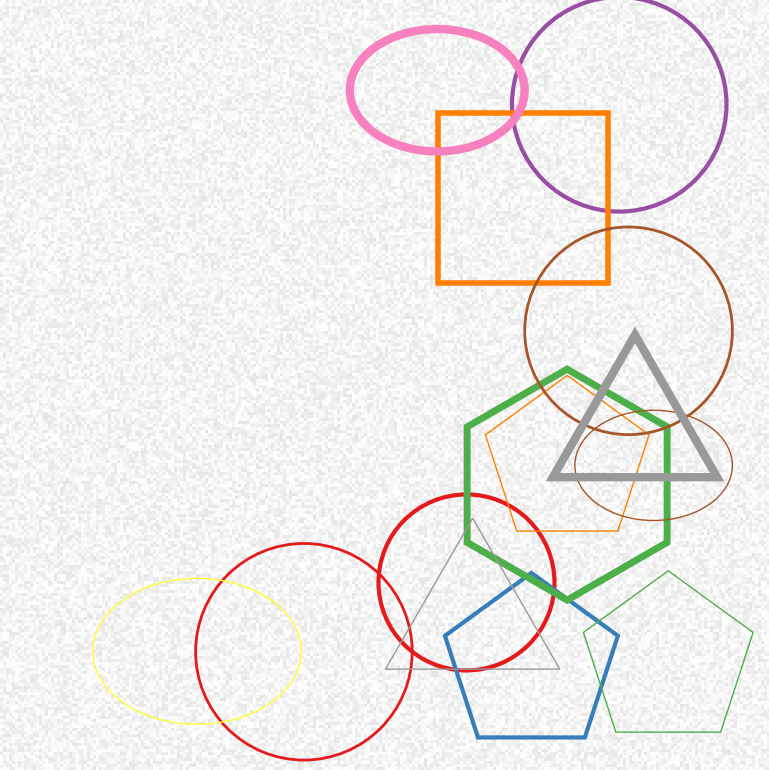[{"shape": "circle", "thickness": 1, "radius": 0.7, "center": [0.395, 0.154]}, {"shape": "circle", "thickness": 1.5, "radius": 0.57, "center": [0.606, 0.244]}, {"shape": "pentagon", "thickness": 1.5, "radius": 0.59, "center": [0.69, 0.138]}, {"shape": "hexagon", "thickness": 2.5, "radius": 0.75, "center": [0.737, 0.371]}, {"shape": "pentagon", "thickness": 0.5, "radius": 0.58, "center": [0.868, 0.143]}, {"shape": "circle", "thickness": 1.5, "radius": 0.7, "center": [0.804, 0.865]}, {"shape": "square", "thickness": 2, "radius": 0.55, "center": [0.679, 0.743]}, {"shape": "pentagon", "thickness": 0.5, "radius": 0.56, "center": [0.737, 0.401]}, {"shape": "oval", "thickness": 0.5, "radius": 0.68, "center": [0.256, 0.154]}, {"shape": "oval", "thickness": 0.5, "radius": 0.51, "center": [0.849, 0.396]}, {"shape": "circle", "thickness": 1, "radius": 0.67, "center": [0.816, 0.57]}, {"shape": "oval", "thickness": 3, "radius": 0.57, "center": [0.568, 0.883]}, {"shape": "triangle", "thickness": 0.5, "radius": 0.65, "center": [0.614, 0.196]}, {"shape": "triangle", "thickness": 3, "radius": 0.62, "center": [0.825, 0.442]}]